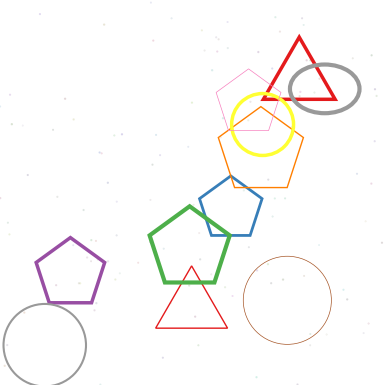[{"shape": "triangle", "thickness": 1, "radius": 0.54, "center": [0.498, 0.202]}, {"shape": "triangle", "thickness": 2.5, "radius": 0.54, "center": [0.777, 0.796]}, {"shape": "pentagon", "thickness": 2, "radius": 0.43, "center": [0.599, 0.458]}, {"shape": "pentagon", "thickness": 3, "radius": 0.55, "center": [0.493, 0.355]}, {"shape": "pentagon", "thickness": 2.5, "radius": 0.47, "center": [0.183, 0.289]}, {"shape": "pentagon", "thickness": 1, "radius": 0.58, "center": [0.678, 0.607]}, {"shape": "circle", "thickness": 2.5, "radius": 0.4, "center": [0.682, 0.677]}, {"shape": "circle", "thickness": 0.5, "radius": 0.57, "center": [0.746, 0.22]}, {"shape": "pentagon", "thickness": 0.5, "radius": 0.44, "center": [0.646, 0.733]}, {"shape": "oval", "thickness": 3, "radius": 0.45, "center": [0.843, 0.769]}, {"shape": "circle", "thickness": 1.5, "radius": 0.54, "center": [0.116, 0.103]}]